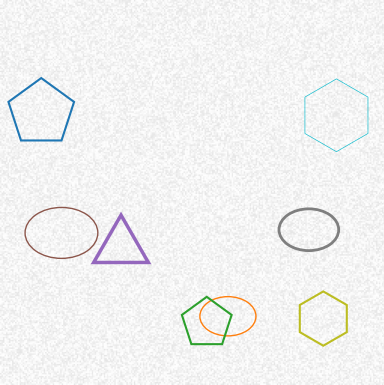[{"shape": "pentagon", "thickness": 1.5, "radius": 0.45, "center": [0.107, 0.708]}, {"shape": "oval", "thickness": 1, "radius": 0.36, "center": [0.592, 0.179]}, {"shape": "pentagon", "thickness": 1.5, "radius": 0.34, "center": [0.537, 0.161]}, {"shape": "triangle", "thickness": 2.5, "radius": 0.41, "center": [0.314, 0.359]}, {"shape": "oval", "thickness": 1, "radius": 0.47, "center": [0.16, 0.395]}, {"shape": "oval", "thickness": 2, "radius": 0.39, "center": [0.802, 0.403]}, {"shape": "hexagon", "thickness": 1.5, "radius": 0.35, "center": [0.84, 0.173]}, {"shape": "hexagon", "thickness": 0.5, "radius": 0.47, "center": [0.874, 0.701]}]